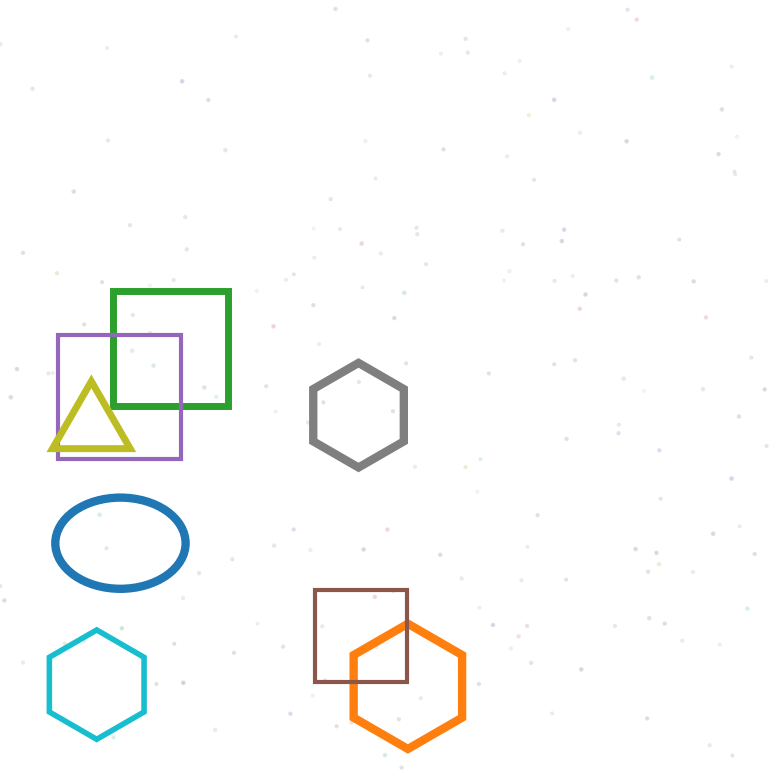[{"shape": "oval", "thickness": 3, "radius": 0.42, "center": [0.156, 0.295]}, {"shape": "hexagon", "thickness": 3, "radius": 0.41, "center": [0.53, 0.109]}, {"shape": "square", "thickness": 2.5, "radius": 0.37, "center": [0.222, 0.547]}, {"shape": "square", "thickness": 1.5, "radius": 0.4, "center": [0.155, 0.484]}, {"shape": "square", "thickness": 1.5, "radius": 0.3, "center": [0.469, 0.174]}, {"shape": "hexagon", "thickness": 3, "radius": 0.34, "center": [0.466, 0.461]}, {"shape": "triangle", "thickness": 2.5, "radius": 0.29, "center": [0.119, 0.446]}, {"shape": "hexagon", "thickness": 2, "radius": 0.36, "center": [0.126, 0.111]}]